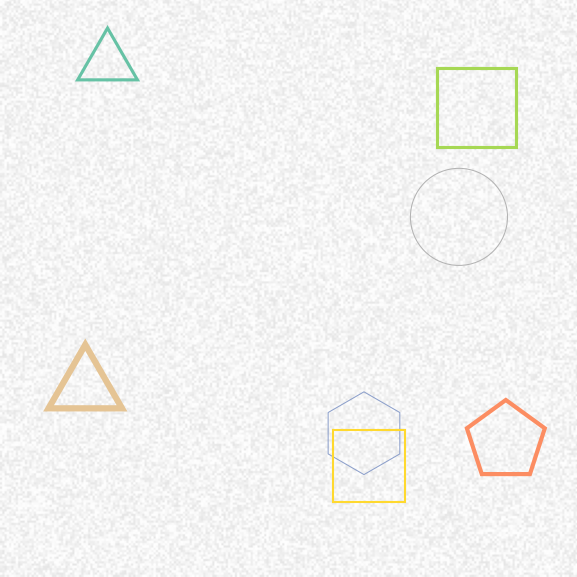[{"shape": "triangle", "thickness": 1.5, "radius": 0.3, "center": [0.186, 0.891]}, {"shape": "pentagon", "thickness": 2, "radius": 0.35, "center": [0.876, 0.236]}, {"shape": "hexagon", "thickness": 0.5, "radius": 0.36, "center": [0.63, 0.249]}, {"shape": "square", "thickness": 1.5, "radius": 0.34, "center": [0.825, 0.813]}, {"shape": "square", "thickness": 1, "radius": 0.31, "center": [0.639, 0.192]}, {"shape": "triangle", "thickness": 3, "radius": 0.37, "center": [0.148, 0.329]}, {"shape": "circle", "thickness": 0.5, "radius": 0.42, "center": [0.795, 0.624]}]